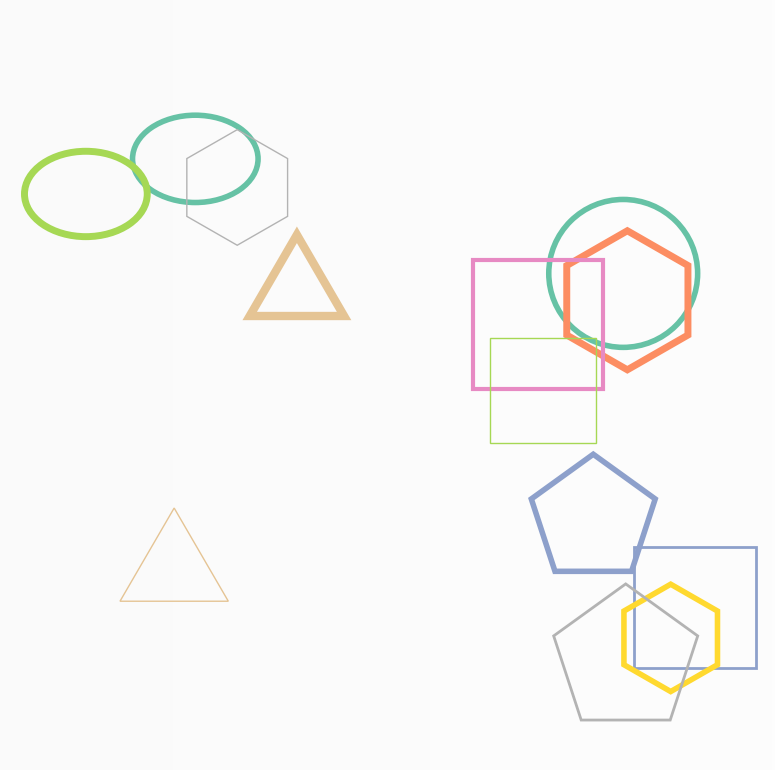[{"shape": "circle", "thickness": 2, "radius": 0.48, "center": [0.804, 0.645]}, {"shape": "oval", "thickness": 2, "radius": 0.4, "center": [0.252, 0.794]}, {"shape": "hexagon", "thickness": 2.5, "radius": 0.45, "center": [0.809, 0.61]}, {"shape": "square", "thickness": 1, "radius": 0.39, "center": [0.897, 0.211]}, {"shape": "pentagon", "thickness": 2, "radius": 0.42, "center": [0.766, 0.326]}, {"shape": "square", "thickness": 1.5, "radius": 0.42, "center": [0.694, 0.578]}, {"shape": "square", "thickness": 0.5, "radius": 0.34, "center": [0.701, 0.493]}, {"shape": "oval", "thickness": 2.5, "radius": 0.4, "center": [0.111, 0.748]}, {"shape": "hexagon", "thickness": 2, "radius": 0.35, "center": [0.865, 0.172]}, {"shape": "triangle", "thickness": 3, "radius": 0.35, "center": [0.383, 0.625]}, {"shape": "triangle", "thickness": 0.5, "radius": 0.4, "center": [0.225, 0.26]}, {"shape": "pentagon", "thickness": 1, "radius": 0.49, "center": [0.807, 0.144]}, {"shape": "hexagon", "thickness": 0.5, "radius": 0.38, "center": [0.306, 0.757]}]